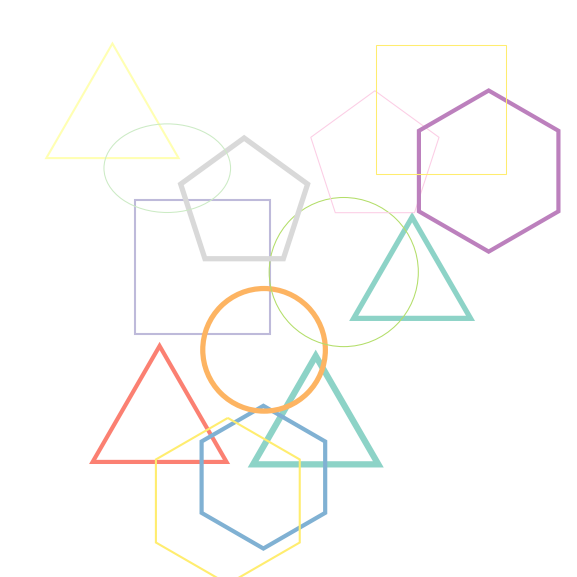[{"shape": "triangle", "thickness": 2.5, "radius": 0.58, "center": [0.714, 0.506]}, {"shape": "triangle", "thickness": 3, "radius": 0.63, "center": [0.547, 0.258]}, {"shape": "triangle", "thickness": 1, "radius": 0.66, "center": [0.195, 0.791]}, {"shape": "square", "thickness": 1, "radius": 0.58, "center": [0.351, 0.537]}, {"shape": "triangle", "thickness": 2, "radius": 0.67, "center": [0.276, 0.266]}, {"shape": "hexagon", "thickness": 2, "radius": 0.62, "center": [0.456, 0.173]}, {"shape": "circle", "thickness": 2.5, "radius": 0.53, "center": [0.457, 0.393]}, {"shape": "circle", "thickness": 0.5, "radius": 0.65, "center": [0.595, 0.528]}, {"shape": "pentagon", "thickness": 0.5, "radius": 0.58, "center": [0.649, 0.725]}, {"shape": "pentagon", "thickness": 2.5, "radius": 0.58, "center": [0.423, 0.645]}, {"shape": "hexagon", "thickness": 2, "radius": 0.7, "center": [0.846, 0.703]}, {"shape": "oval", "thickness": 0.5, "radius": 0.55, "center": [0.29, 0.708]}, {"shape": "hexagon", "thickness": 1, "radius": 0.72, "center": [0.395, 0.132]}, {"shape": "square", "thickness": 0.5, "radius": 0.56, "center": [0.764, 0.81]}]